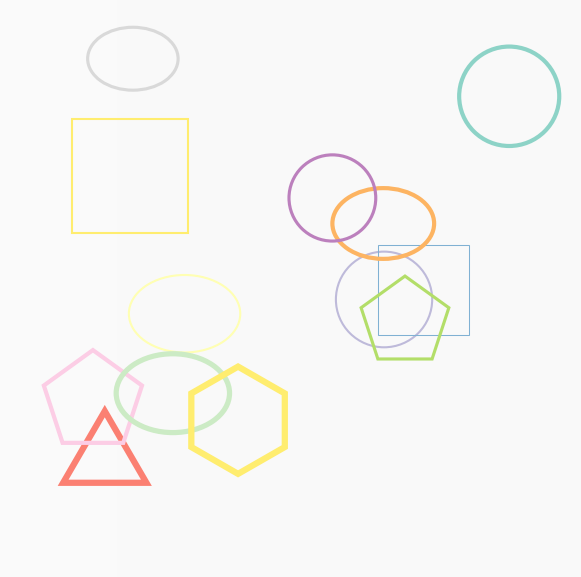[{"shape": "circle", "thickness": 2, "radius": 0.43, "center": [0.876, 0.832]}, {"shape": "oval", "thickness": 1, "radius": 0.48, "center": [0.318, 0.456]}, {"shape": "circle", "thickness": 1, "radius": 0.41, "center": [0.661, 0.481]}, {"shape": "triangle", "thickness": 3, "radius": 0.41, "center": [0.18, 0.205]}, {"shape": "square", "thickness": 0.5, "radius": 0.39, "center": [0.728, 0.496]}, {"shape": "oval", "thickness": 2, "radius": 0.44, "center": [0.659, 0.612]}, {"shape": "pentagon", "thickness": 1.5, "radius": 0.4, "center": [0.697, 0.442]}, {"shape": "pentagon", "thickness": 2, "radius": 0.44, "center": [0.16, 0.304]}, {"shape": "oval", "thickness": 1.5, "radius": 0.39, "center": [0.229, 0.897]}, {"shape": "circle", "thickness": 1.5, "radius": 0.37, "center": [0.572, 0.656]}, {"shape": "oval", "thickness": 2.5, "radius": 0.49, "center": [0.297, 0.318]}, {"shape": "square", "thickness": 1, "radius": 0.5, "center": [0.224, 0.694]}, {"shape": "hexagon", "thickness": 3, "radius": 0.46, "center": [0.41, 0.271]}]